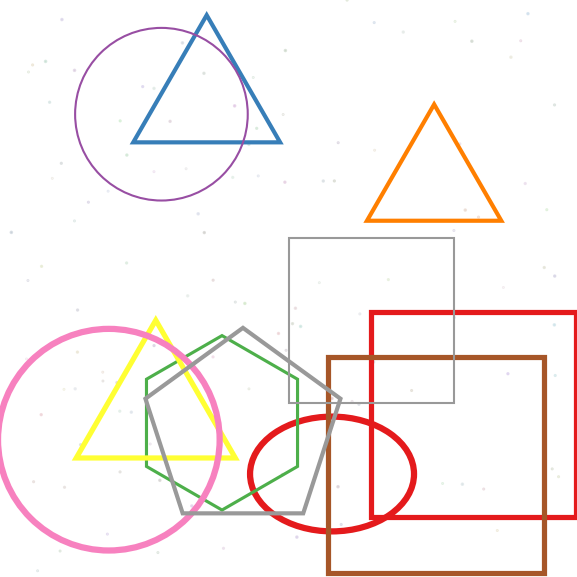[{"shape": "square", "thickness": 2.5, "radius": 0.89, "center": [0.82, 0.282]}, {"shape": "oval", "thickness": 3, "radius": 0.71, "center": [0.575, 0.178]}, {"shape": "triangle", "thickness": 2, "radius": 0.73, "center": [0.358, 0.826]}, {"shape": "hexagon", "thickness": 1.5, "radius": 0.76, "center": [0.384, 0.267]}, {"shape": "circle", "thickness": 1, "radius": 0.75, "center": [0.28, 0.801]}, {"shape": "triangle", "thickness": 2, "radius": 0.67, "center": [0.752, 0.684]}, {"shape": "triangle", "thickness": 2.5, "radius": 0.8, "center": [0.27, 0.286]}, {"shape": "square", "thickness": 2.5, "radius": 0.93, "center": [0.755, 0.194]}, {"shape": "circle", "thickness": 3, "radius": 0.96, "center": [0.188, 0.238]}, {"shape": "square", "thickness": 1, "radius": 0.71, "center": [0.643, 0.444]}, {"shape": "pentagon", "thickness": 2, "radius": 0.89, "center": [0.421, 0.254]}]